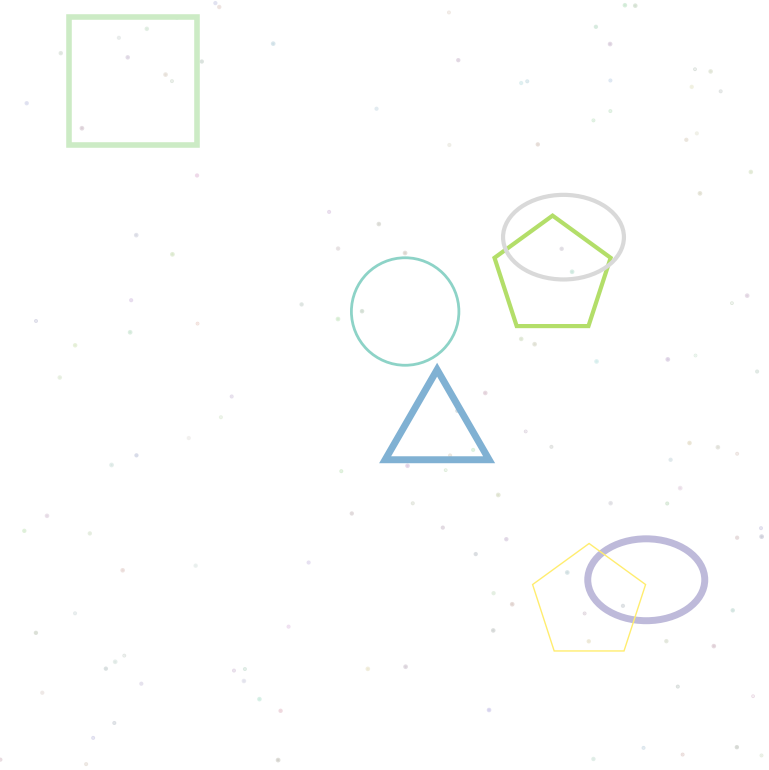[{"shape": "circle", "thickness": 1, "radius": 0.35, "center": [0.526, 0.595]}, {"shape": "oval", "thickness": 2.5, "radius": 0.38, "center": [0.839, 0.247]}, {"shape": "triangle", "thickness": 2.5, "radius": 0.39, "center": [0.568, 0.442]}, {"shape": "pentagon", "thickness": 1.5, "radius": 0.4, "center": [0.718, 0.641]}, {"shape": "oval", "thickness": 1.5, "radius": 0.39, "center": [0.732, 0.692]}, {"shape": "square", "thickness": 2, "radius": 0.41, "center": [0.173, 0.895]}, {"shape": "pentagon", "thickness": 0.5, "radius": 0.39, "center": [0.765, 0.217]}]